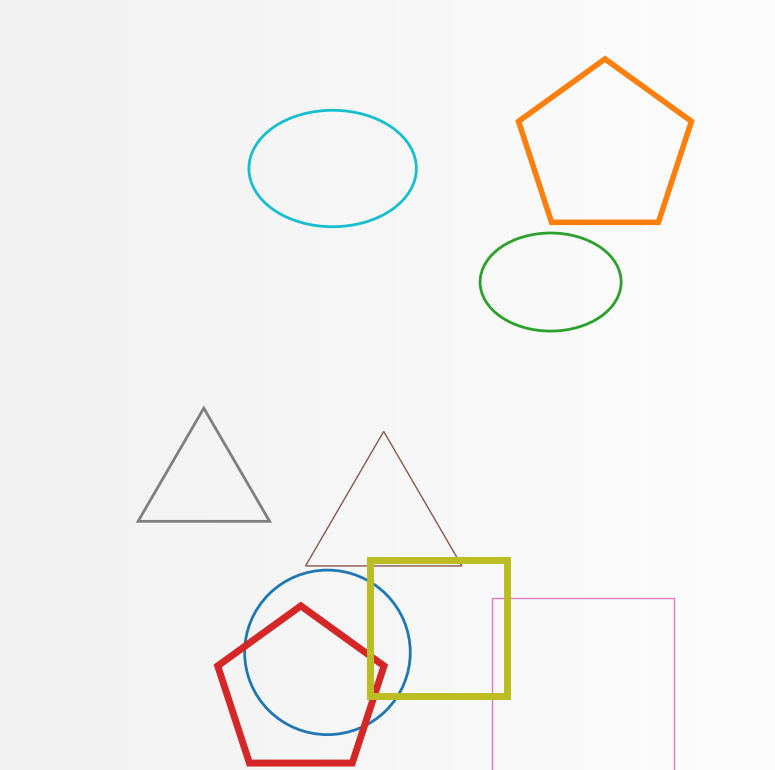[{"shape": "circle", "thickness": 1, "radius": 0.53, "center": [0.423, 0.153]}, {"shape": "pentagon", "thickness": 2, "radius": 0.59, "center": [0.781, 0.806]}, {"shape": "oval", "thickness": 1, "radius": 0.45, "center": [0.71, 0.634]}, {"shape": "pentagon", "thickness": 2.5, "radius": 0.56, "center": [0.388, 0.1]}, {"shape": "triangle", "thickness": 0.5, "radius": 0.58, "center": [0.495, 0.323]}, {"shape": "square", "thickness": 0.5, "radius": 0.59, "center": [0.753, 0.106]}, {"shape": "triangle", "thickness": 1, "radius": 0.49, "center": [0.263, 0.372]}, {"shape": "square", "thickness": 2.5, "radius": 0.44, "center": [0.566, 0.185]}, {"shape": "oval", "thickness": 1, "radius": 0.54, "center": [0.429, 0.781]}]